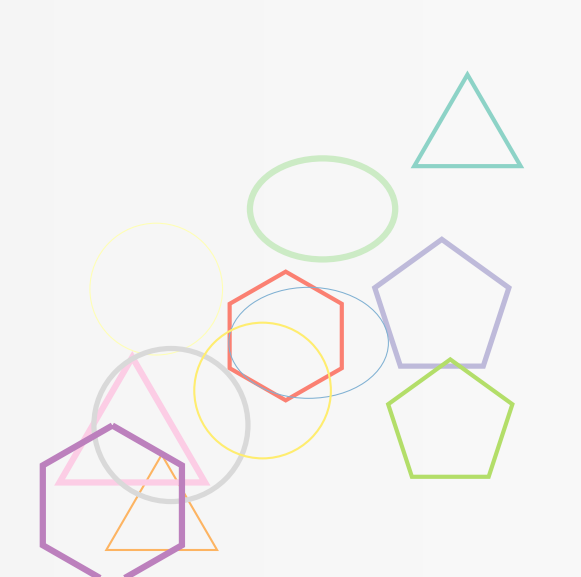[{"shape": "triangle", "thickness": 2, "radius": 0.53, "center": [0.804, 0.764]}, {"shape": "circle", "thickness": 0.5, "radius": 0.57, "center": [0.269, 0.499]}, {"shape": "pentagon", "thickness": 2.5, "radius": 0.61, "center": [0.76, 0.463]}, {"shape": "hexagon", "thickness": 2, "radius": 0.56, "center": [0.492, 0.417]}, {"shape": "oval", "thickness": 0.5, "radius": 0.69, "center": [0.531, 0.406]}, {"shape": "triangle", "thickness": 1, "radius": 0.55, "center": [0.278, 0.102]}, {"shape": "pentagon", "thickness": 2, "radius": 0.56, "center": [0.775, 0.264]}, {"shape": "triangle", "thickness": 3, "radius": 0.72, "center": [0.228, 0.236]}, {"shape": "circle", "thickness": 2.5, "radius": 0.66, "center": [0.294, 0.263]}, {"shape": "hexagon", "thickness": 3, "radius": 0.69, "center": [0.193, 0.124]}, {"shape": "oval", "thickness": 3, "radius": 0.62, "center": [0.555, 0.637]}, {"shape": "circle", "thickness": 1, "radius": 0.59, "center": [0.452, 0.323]}]